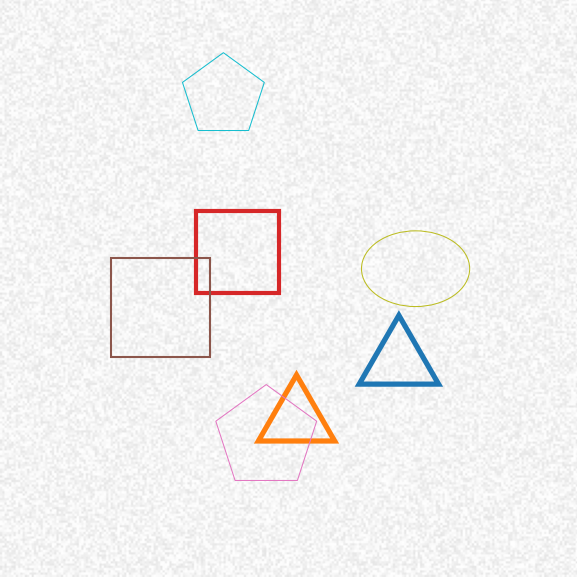[{"shape": "triangle", "thickness": 2.5, "radius": 0.4, "center": [0.691, 0.374]}, {"shape": "triangle", "thickness": 2.5, "radius": 0.38, "center": [0.513, 0.274]}, {"shape": "square", "thickness": 2, "radius": 0.36, "center": [0.412, 0.562]}, {"shape": "square", "thickness": 1, "radius": 0.43, "center": [0.277, 0.467]}, {"shape": "pentagon", "thickness": 0.5, "radius": 0.46, "center": [0.461, 0.241]}, {"shape": "oval", "thickness": 0.5, "radius": 0.47, "center": [0.72, 0.534]}, {"shape": "pentagon", "thickness": 0.5, "radius": 0.37, "center": [0.387, 0.833]}]